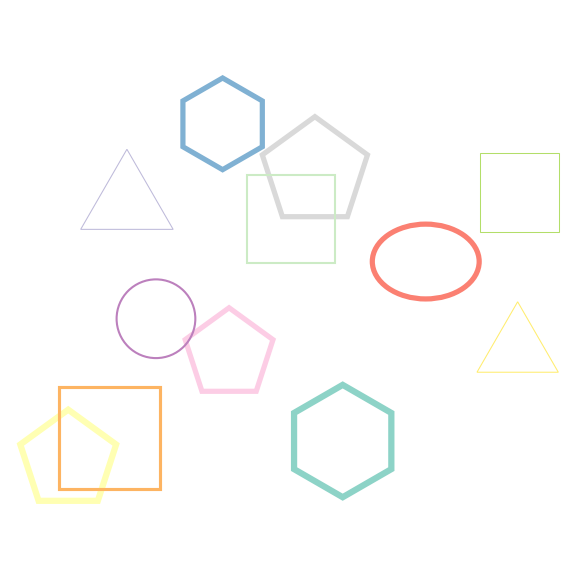[{"shape": "hexagon", "thickness": 3, "radius": 0.49, "center": [0.593, 0.235]}, {"shape": "pentagon", "thickness": 3, "radius": 0.44, "center": [0.118, 0.203]}, {"shape": "triangle", "thickness": 0.5, "radius": 0.46, "center": [0.22, 0.648]}, {"shape": "oval", "thickness": 2.5, "radius": 0.46, "center": [0.737, 0.546]}, {"shape": "hexagon", "thickness": 2.5, "radius": 0.4, "center": [0.385, 0.785]}, {"shape": "square", "thickness": 1.5, "radius": 0.44, "center": [0.19, 0.241]}, {"shape": "square", "thickness": 0.5, "radius": 0.34, "center": [0.9, 0.666]}, {"shape": "pentagon", "thickness": 2.5, "radius": 0.4, "center": [0.397, 0.386]}, {"shape": "pentagon", "thickness": 2.5, "radius": 0.48, "center": [0.545, 0.701]}, {"shape": "circle", "thickness": 1, "radius": 0.34, "center": [0.27, 0.447]}, {"shape": "square", "thickness": 1, "radius": 0.38, "center": [0.504, 0.62]}, {"shape": "triangle", "thickness": 0.5, "radius": 0.41, "center": [0.896, 0.395]}]